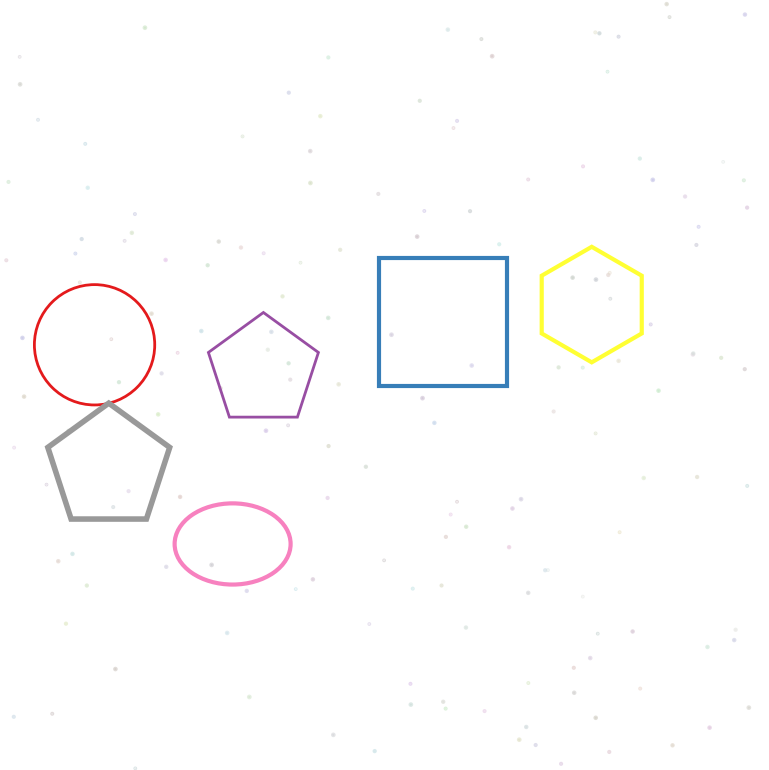[{"shape": "circle", "thickness": 1, "radius": 0.39, "center": [0.123, 0.552]}, {"shape": "square", "thickness": 1.5, "radius": 0.42, "center": [0.575, 0.582]}, {"shape": "pentagon", "thickness": 1, "radius": 0.38, "center": [0.342, 0.519]}, {"shape": "hexagon", "thickness": 1.5, "radius": 0.38, "center": [0.768, 0.604]}, {"shape": "oval", "thickness": 1.5, "radius": 0.38, "center": [0.302, 0.294]}, {"shape": "pentagon", "thickness": 2, "radius": 0.42, "center": [0.141, 0.393]}]